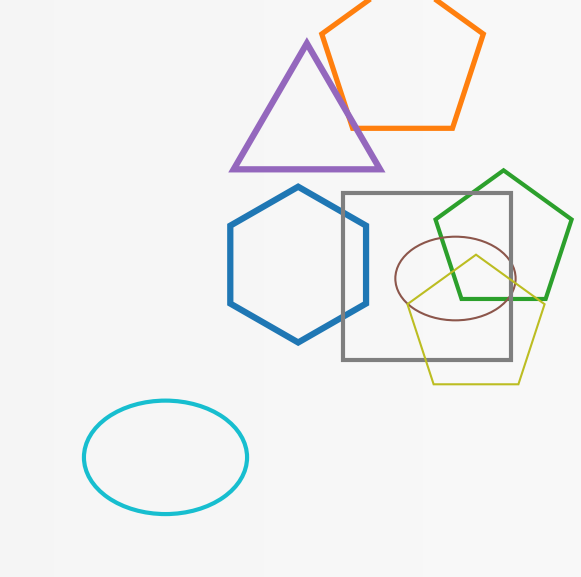[{"shape": "hexagon", "thickness": 3, "radius": 0.67, "center": [0.513, 0.541]}, {"shape": "pentagon", "thickness": 2.5, "radius": 0.73, "center": [0.693, 0.895]}, {"shape": "pentagon", "thickness": 2, "radius": 0.62, "center": [0.866, 0.581]}, {"shape": "triangle", "thickness": 3, "radius": 0.73, "center": [0.528, 0.779]}, {"shape": "oval", "thickness": 1, "radius": 0.52, "center": [0.784, 0.517]}, {"shape": "square", "thickness": 2, "radius": 0.72, "center": [0.735, 0.52]}, {"shape": "pentagon", "thickness": 1, "radius": 0.62, "center": [0.819, 0.434]}, {"shape": "oval", "thickness": 2, "radius": 0.7, "center": [0.285, 0.207]}]